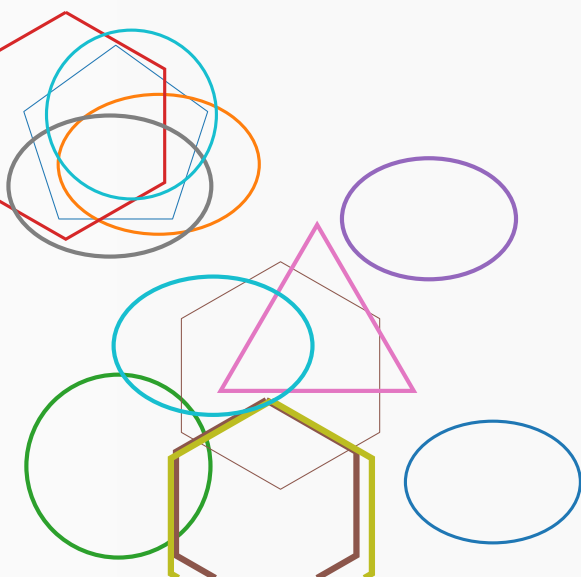[{"shape": "pentagon", "thickness": 0.5, "radius": 0.83, "center": [0.199, 0.755]}, {"shape": "oval", "thickness": 1.5, "radius": 0.75, "center": [0.848, 0.164]}, {"shape": "oval", "thickness": 1.5, "radius": 0.87, "center": [0.273, 0.715]}, {"shape": "circle", "thickness": 2, "radius": 0.79, "center": [0.204, 0.192]}, {"shape": "hexagon", "thickness": 1.5, "radius": 0.98, "center": [0.113, 0.781]}, {"shape": "oval", "thickness": 2, "radius": 0.75, "center": [0.738, 0.62]}, {"shape": "hexagon", "thickness": 0.5, "radius": 0.98, "center": [0.483, 0.349]}, {"shape": "hexagon", "thickness": 3, "radius": 0.9, "center": [0.458, 0.127]}, {"shape": "triangle", "thickness": 2, "radius": 0.96, "center": [0.546, 0.418]}, {"shape": "oval", "thickness": 2, "radius": 0.87, "center": [0.189, 0.677]}, {"shape": "hexagon", "thickness": 3, "radius": 1.0, "center": [0.467, 0.106]}, {"shape": "circle", "thickness": 1.5, "radius": 0.73, "center": [0.226, 0.801]}, {"shape": "oval", "thickness": 2, "radius": 0.86, "center": [0.367, 0.4]}]